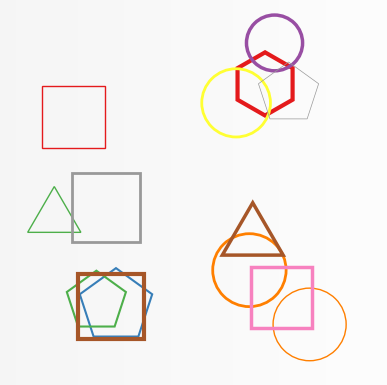[{"shape": "square", "thickness": 1, "radius": 0.4, "center": [0.19, 0.696]}, {"shape": "hexagon", "thickness": 3, "radius": 0.41, "center": [0.684, 0.782]}, {"shape": "pentagon", "thickness": 1.5, "radius": 0.49, "center": [0.299, 0.205]}, {"shape": "pentagon", "thickness": 1.5, "radius": 0.4, "center": [0.249, 0.217]}, {"shape": "triangle", "thickness": 1, "radius": 0.4, "center": [0.14, 0.436]}, {"shape": "circle", "thickness": 2.5, "radius": 0.36, "center": [0.708, 0.888]}, {"shape": "circle", "thickness": 1, "radius": 0.47, "center": [0.799, 0.157]}, {"shape": "circle", "thickness": 2, "radius": 0.47, "center": [0.644, 0.298]}, {"shape": "circle", "thickness": 2, "radius": 0.44, "center": [0.609, 0.733]}, {"shape": "triangle", "thickness": 2.5, "radius": 0.45, "center": [0.652, 0.383]}, {"shape": "square", "thickness": 3, "radius": 0.43, "center": [0.285, 0.204]}, {"shape": "square", "thickness": 2.5, "radius": 0.39, "center": [0.727, 0.227]}, {"shape": "pentagon", "thickness": 0.5, "radius": 0.41, "center": [0.745, 0.757]}, {"shape": "square", "thickness": 2, "radius": 0.44, "center": [0.273, 0.461]}]